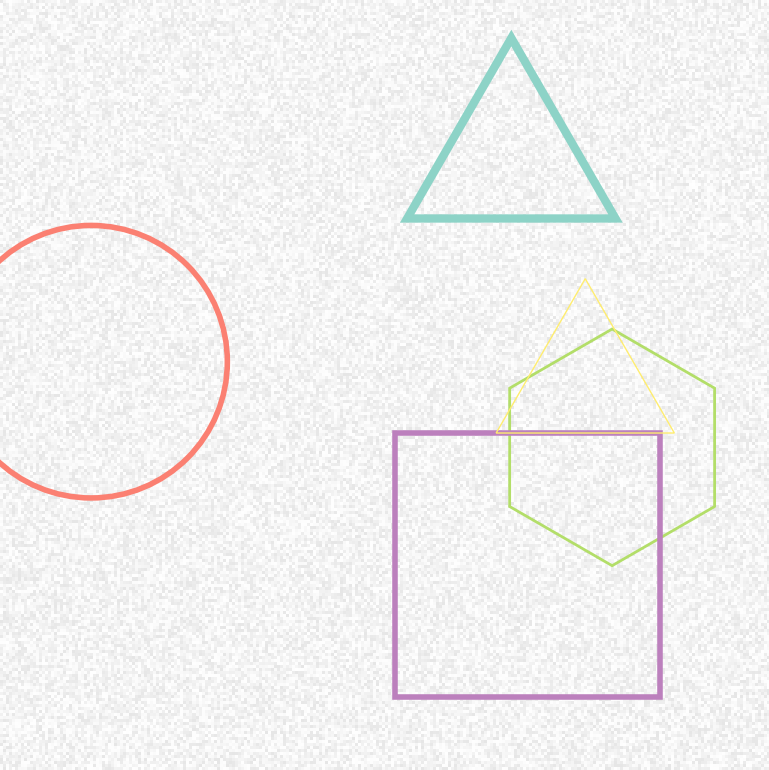[{"shape": "triangle", "thickness": 3, "radius": 0.78, "center": [0.664, 0.794]}, {"shape": "circle", "thickness": 2, "radius": 0.88, "center": [0.118, 0.53]}, {"shape": "hexagon", "thickness": 1, "radius": 0.77, "center": [0.795, 0.419]}, {"shape": "square", "thickness": 2, "radius": 0.86, "center": [0.685, 0.266]}, {"shape": "triangle", "thickness": 0.5, "radius": 0.67, "center": [0.76, 0.504]}]